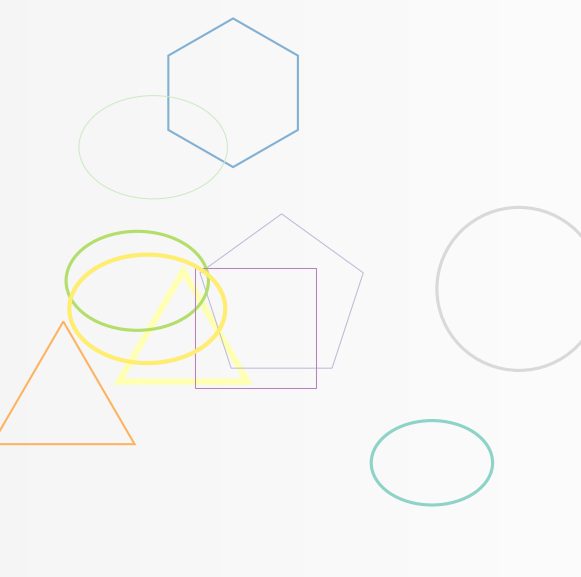[{"shape": "oval", "thickness": 1.5, "radius": 0.52, "center": [0.743, 0.198]}, {"shape": "triangle", "thickness": 3, "radius": 0.64, "center": [0.315, 0.402]}, {"shape": "pentagon", "thickness": 0.5, "radius": 0.74, "center": [0.485, 0.481]}, {"shape": "hexagon", "thickness": 1, "radius": 0.64, "center": [0.401, 0.838]}, {"shape": "triangle", "thickness": 1, "radius": 0.71, "center": [0.109, 0.301]}, {"shape": "oval", "thickness": 1.5, "radius": 0.61, "center": [0.236, 0.513]}, {"shape": "circle", "thickness": 1.5, "radius": 0.71, "center": [0.893, 0.499]}, {"shape": "square", "thickness": 0.5, "radius": 0.52, "center": [0.439, 0.431]}, {"shape": "oval", "thickness": 0.5, "radius": 0.64, "center": [0.264, 0.744]}, {"shape": "oval", "thickness": 2, "radius": 0.67, "center": [0.253, 0.464]}]